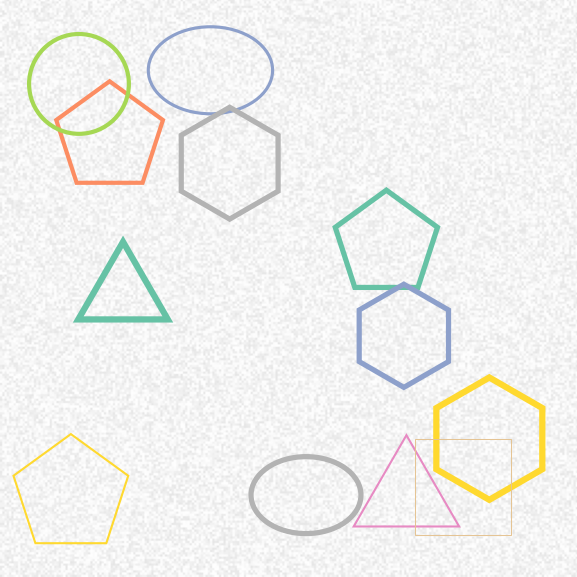[{"shape": "triangle", "thickness": 3, "radius": 0.45, "center": [0.213, 0.491]}, {"shape": "pentagon", "thickness": 2.5, "radius": 0.47, "center": [0.669, 0.577]}, {"shape": "pentagon", "thickness": 2, "radius": 0.49, "center": [0.19, 0.761]}, {"shape": "oval", "thickness": 1.5, "radius": 0.54, "center": [0.364, 0.877]}, {"shape": "hexagon", "thickness": 2.5, "radius": 0.45, "center": [0.699, 0.418]}, {"shape": "triangle", "thickness": 1, "radius": 0.53, "center": [0.704, 0.14]}, {"shape": "circle", "thickness": 2, "radius": 0.43, "center": [0.137, 0.854]}, {"shape": "pentagon", "thickness": 1, "radius": 0.52, "center": [0.123, 0.143]}, {"shape": "hexagon", "thickness": 3, "radius": 0.53, "center": [0.847, 0.24]}, {"shape": "square", "thickness": 0.5, "radius": 0.42, "center": [0.802, 0.155]}, {"shape": "hexagon", "thickness": 2.5, "radius": 0.48, "center": [0.398, 0.717]}, {"shape": "oval", "thickness": 2.5, "radius": 0.48, "center": [0.53, 0.142]}]